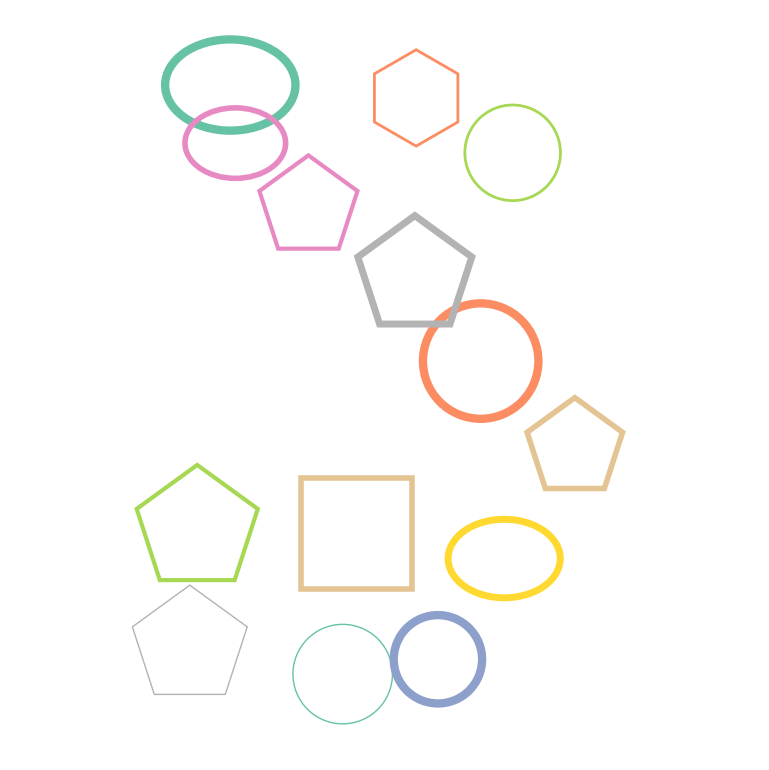[{"shape": "oval", "thickness": 3, "radius": 0.42, "center": [0.299, 0.89]}, {"shape": "circle", "thickness": 0.5, "radius": 0.32, "center": [0.445, 0.125]}, {"shape": "hexagon", "thickness": 1, "radius": 0.31, "center": [0.54, 0.873]}, {"shape": "circle", "thickness": 3, "radius": 0.37, "center": [0.624, 0.531]}, {"shape": "circle", "thickness": 3, "radius": 0.29, "center": [0.569, 0.144]}, {"shape": "oval", "thickness": 2, "radius": 0.33, "center": [0.306, 0.814]}, {"shape": "pentagon", "thickness": 1.5, "radius": 0.33, "center": [0.401, 0.731]}, {"shape": "pentagon", "thickness": 1.5, "radius": 0.41, "center": [0.256, 0.313]}, {"shape": "circle", "thickness": 1, "radius": 0.31, "center": [0.666, 0.802]}, {"shape": "oval", "thickness": 2.5, "radius": 0.36, "center": [0.655, 0.275]}, {"shape": "pentagon", "thickness": 2, "radius": 0.33, "center": [0.747, 0.418]}, {"shape": "square", "thickness": 2, "radius": 0.36, "center": [0.463, 0.307]}, {"shape": "pentagon", "thickness": 0.5, "radius": 0.39, "center": [0.246, 0.162]}, {"shape": "pentagon", "thickness": 2.5, "radius": 0.39, "center": [0.539, 0.642]}]